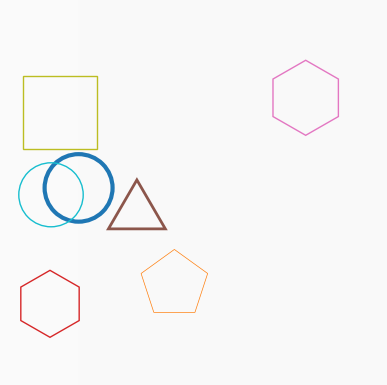[{"shape": "circle", "thickness": 3, "radius": 0.44, "center": [0.203, 0.512]}, {"shape": "pentagon", "thickness": 0.5, "radius": 0.45, "center": [0.45, 0.262]}, {"shape": "hexagon", "thickness": 1, "radius": 0.43, "center": [0.129, 0.211]}, {"shape": "triangle", "thickness": 2, "radius": 0.42, "center": [0.353, 0.448]}, {"shape": "hexagon", "thickness": 1, "radius": 0.49, "center": [0.789, 0.746]}, {"shape": "square", "thickness": 1, "radius": 0.47, "center": [0.155, 0.708]}, {"shape": "circle", "thickness": 1, "radius": 0.42, "center": [0.132, 0.494]}]